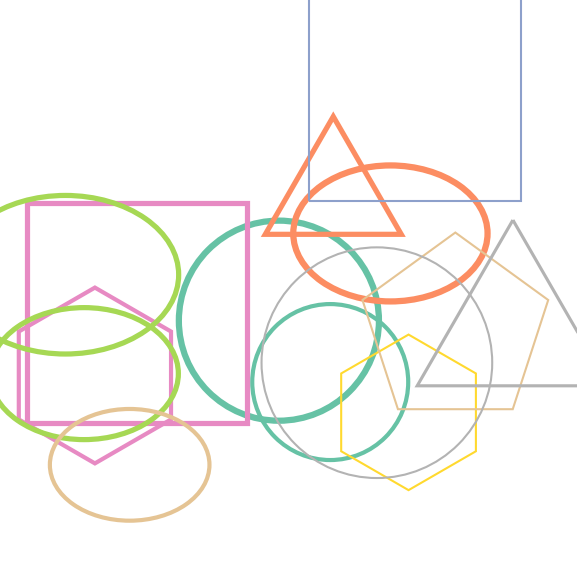[{"shape": "circle", "thickness": 2, "radius": 0.68, "center": [0.572, 0.338]}, {"shape": "circle", "thickness": 3, "radius": 0.87, "center": [0.483, 0.444]}, {"shape": "triangle", "thickness": 2.5, "radius": 0.68, "center": [0.577, 0.661]}, {"shape": "oval", "thickness": 3, "radius": 0.84, "center": [0.676, 0.595]}, {"shape": "square", "thickness": 1, "radius": 0.92, "center": [0.719, 0.835]}, {"shape": "hexagon", "thickness": 2, "radius": 0.76, "center": [0.164, 0.349]}, {"shape": "square", "thickness": 2.5, "radius": 0.95, "center": [0.237, 0.457]}, {"shape": "oval", "thickness": 2.5, "radius": 0.98, "center": [0.113, 0.523]}, {"shape": "oval", "thickness": 2.5, "radius": 0.82, "center": [0.146, 0.352]}, {"shape": "hexagon", "thickness": 1, "radius": 0.67, "center": [0.707, 0.285]}, {"shape": "pentagon", "thickness": 1, "radius": 0.85, "center": [0.788, 0.427]}, {"shape": "oval", "thickness": 2, "radius": 0.69, "center": [0.225, 0.194]}, {"shape": "triangle", "thickness": 1.5, "radius": 0.96, "center": [0.888, 0.427]}, {"shape": "circle", "thickness": 1, "radius": 1.0, "center": [0.653, 0.371]}]